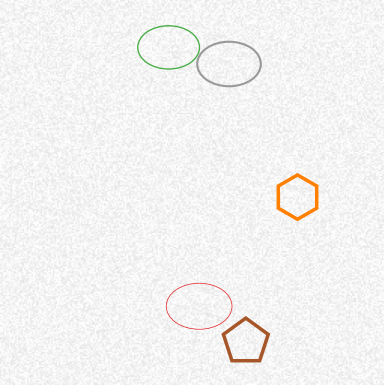[{"shape": "oval", "thickness": 0.5, "radius": 0.43, "center": [0.517, 0.205]}, {"shape": "oval", "thickness": 1, "radius": 0.4, "center": [0.438, 0.877]}, {"shape": "hexagon", "thickness": 2.5, "radius": 0.29, "center": [0.773, 0.488]}, {"shape": "pentagon", "thickness": 2.5, "radius": 0.31, "center": [0.638, 0.113]}, {"shape": "oval", "thickness": 1.5, "radius": 0.41, "center": [0.595, 0.834]}]